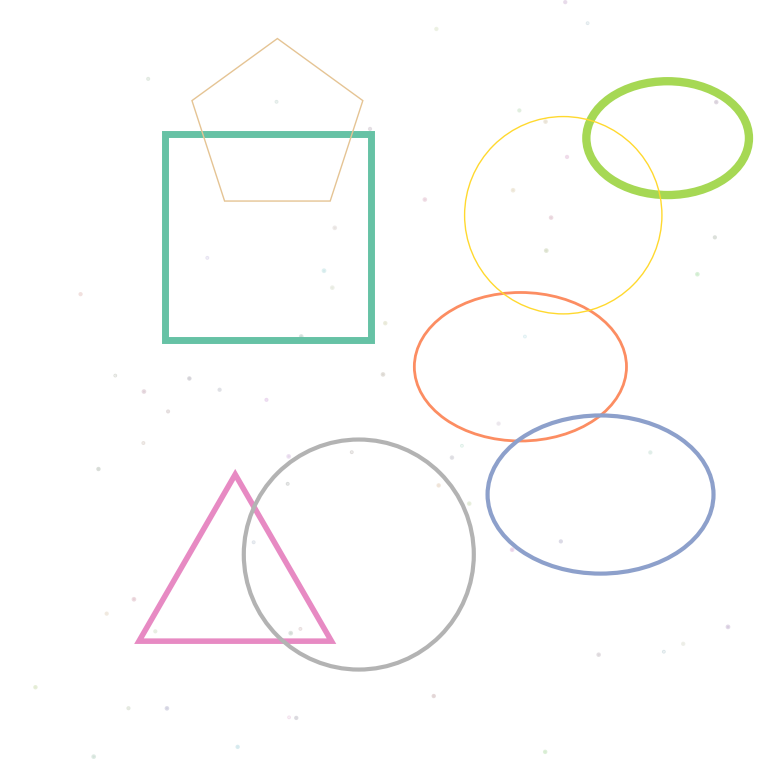[{"shape": "square", "thickness": 2.5, "radius": 0.67, "center": [0.348, 0.692]}, {"shape": "oval", "thickness": 1, "radius": 0.69, "center": [0.676, 0.524]}, {"shape": "oval", "thickness": 1.5, "radius": 0.73, "center": [0.78, 0.358]}, {"shape": "triangle", "thickness": 2, "radius": 0.72, "center": [0.305, 0.239]}, {"shape": "oval", "thickness": 3, "radius": 0.53, "center": [0.867, 0.821]}, {"shape": "circle", "thickness": 0.5, "radius": 0.64, "center": [0.732, 0.72]}, {"shape": "pentagon", "thickness": 0.5, "radius": 0.58, "center": [0.36, 0.833]}, {"shape": "circle", "thickness": 1.5, "radius": 0.75, "center": [0.466, 0.28]}]